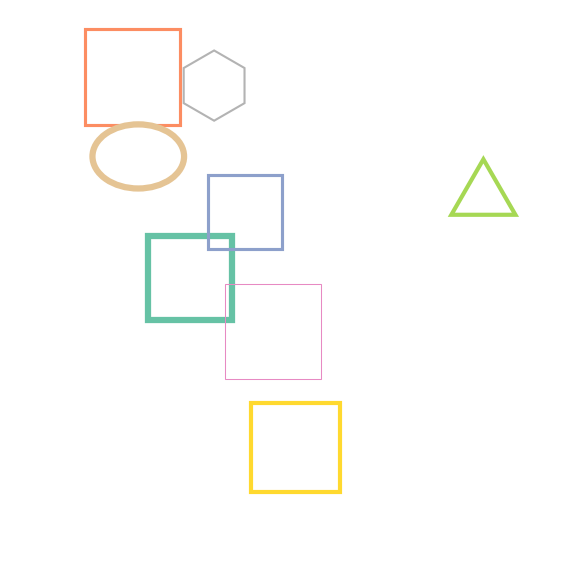[{"shape": "square", "thickness": 3, "radius": 0.36, "center": [0.329, 0.518]}, {"shape": "square", "thickness": 1.5, "radius": 0.42, "center": [0.229, 0.866]}, {"shape": "square", "thickness": 1.5, "radius": 0.32, "center": [0.424, 0.632]}, {"shape": "square", "thickness": 0.5, "radius": 0.41, "center": [0.472, 0.425]}, {"shape": "triangle", "thickness": 2, "radius": 0.32, "center": [0.837, 0.659]}, {"shape": "square", "thickness": 2, "radius": 0.39, "center": [0.512, 0.224]}, {"shape": "oval", "thickness": 3, "radius": 0.4, "center": [0.239, 0.728]}, {"shape": "hexagon", "thickness": 1, "radius": 0.3, "center": [0.371, 0.851]}]